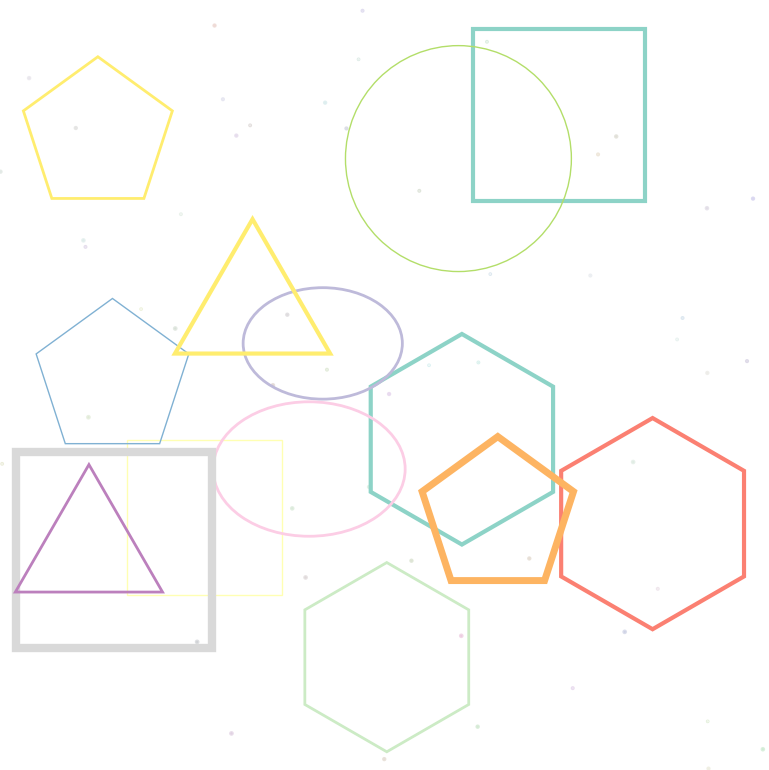[{"shape": "square", "thickness": 1.5, "radius": 0.56, "center": [0.726, 0.851]}, {"shape": "hexagon", "thickness": 1.5, "radius": 0.68, "center": [0.6, 0.43]}, {"shape": "square", "thickness": 0.5, "radius": 0.5, "center": [0.266, 0.328]}, {"shape": "oval", "thickness": 1, "radius": 0.52, "center": [0.419, 0.554]}, {"shape": "hexagon", "thickness": 1.5, "radius": 0.69, "center": [0.848, 0.32]}, {"shape": "pentagon", "thickness": 0.5, "radius": 0.52, "center": [0.146, 0.508]}, {"shape": "pentagon", "thickness": 2.5, "radius": 0.52, "center": [0.646, 0.33]}, {"shape": "circle", "thickness": 0.5, "radius": 0.73, "center": [0.595, 0.794]}, {"shape": "oval", "thickness": 1, "radius": 0.62, "center": [0.401, 0.391]}, {"shape": "square", "thickness": 3, "radius": 0.64, "center": [0.148, 0.286]}, {"shape": "triangle", "thickness": 1, "radius": 0.55, "center": [0.116, 0.286]}, {"shape": "hexagon", "thickness": 1, "radius": 0.61, "center": [0.502, 0.147]}, {"shape": "pentagon", "thickness": 1, "radius": 0.51, "center": [0.127, 0.825]}, {"shape": "triangle", "thickness": 1.5, "radius": 0.58, "center": [0.328, 0.599]}]